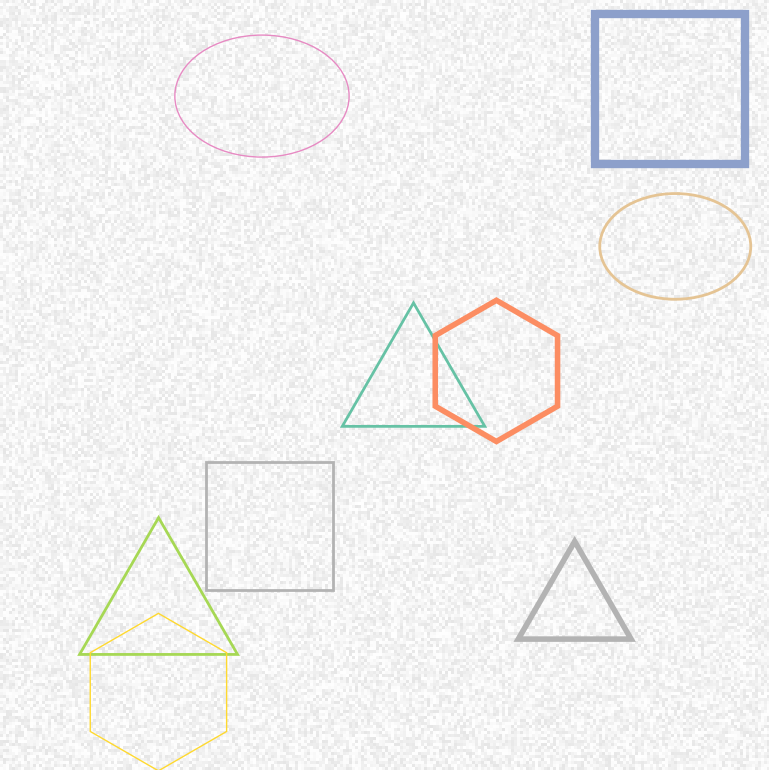[{"shape": "triangle", "thickness": 1, "radius": 0.53, "center": [0.537, 0.5]}, {"shape": "hexagon", "thickness": 2, "radius": 0.46, "center": [0.645, 0.518]}, {"shape": "square", "thickness": 3, "radius": 0.49, "center": [0.871, 0.884]}, {"shape": "oval", "thickness": 0.5, "radius": 0.57, "center": [0.34, 0.875]}, {"shape": "triangle", "thickness": 1, "radius": 0.59, "center": [0.206, 0.209]}, {"shape": "hexagon", "thickness": 0.5, "radius": 0.51, "center": [0.206, 0.101]}, {"shape": "oval", "thickness": 1, "radius": 0.49, "center": [0.877, 0.68]}, {"shape": "square", "thickness": 1, "radius": 0.41, "center": [0.35, 0.317]}, {"shape": "triangle", "thickness": 2, "radius": 0.42, "center": [0.746, 0.212]}]